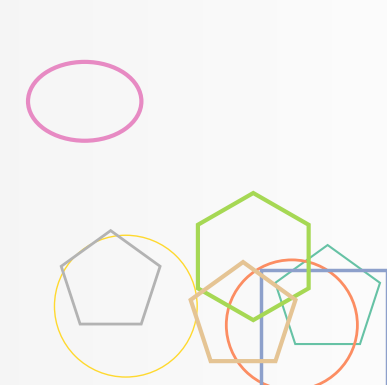[{"shape": "pentagon", "thickness": 1.5, "radius": 0.71, "center": [0.845, 0.221]}, {"shape": "circle", "thickness": 2, "radius": 0.85, "center": [0.753, 0.156]}, {"shape": "square", "thickness": 2.5, "radius": 0.81, "center": [0.836, 0.135]}, {"shape": "oval", "thickness": 3, "radius": 0.73, "center": [0.219, 0.737]}, {"shape": "hexagon", "thickness": 3, "radius": 0.83, "center": [0.654, 0.334]}, {"shape": "circle", "thickness": 1, "radius": 0.92, "center": [0.325, 0.205]}, {"shape": "pentagon", "thickness": 3, "radius": 0.71, "center": [0.627, 0.177]}, {"shape": "pentagon", "thickness": 2, "radius": 0.67, "center": [0.286, 0.267]}]